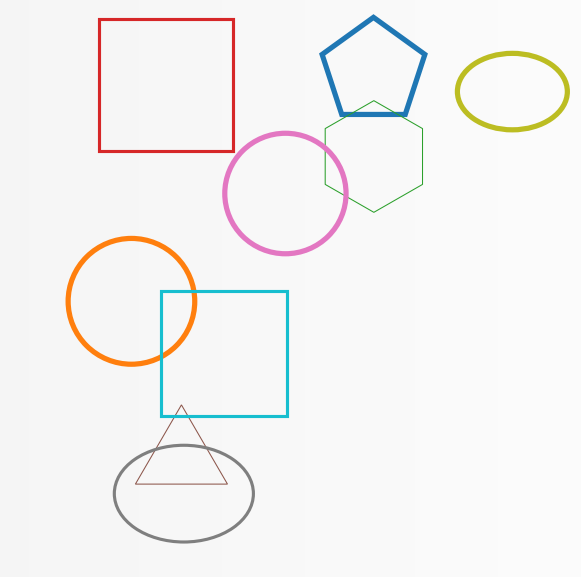[{"shape": "pentagon", "thickness": 2.5, "radius": 0.46, "center": [0.643, 0.876]}, {"shape": "circle", "thickness": 2.5, "radius": 0.54, "center": [0.226, 0.477]}, {"shape": "hexagon", "thickness": 0.5, "radius": 0.48, "center": [0.643, 0.728]}, {"shape": "square", "thickness": 1.5, "radius": 0.57, "center": [0.286, 0.852]}, {"shape": "triangle", "thickness": 0.5, "radius": 0.46, "center": [0.312, 0.207]}, {"shape": "circle", "thickness": 2.5, "radius": 0.52, "center": [0.491, 0.664]}, {"shape": "oval", "thickness": 1.5, "radius": 0.6, "center": [0.316, 0.144]}, {"shape": "oval", "thickness": 2.5, "radius": 0.47, "center": [0.882, 0.841]}, {"shape": "square", "thickness": 1.5, "radius": 0.54, "center": [0.385, 0.387]}]